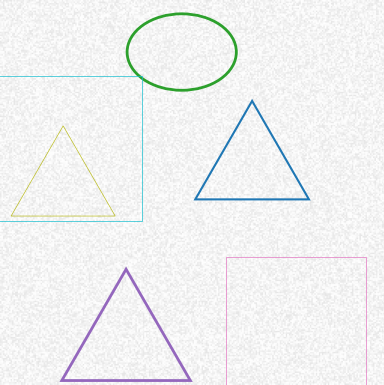[{"shape": "triangle", "thickness": 1.5, "radius": 0.85, "center": [0.655, 0.567]}, {"shape": "oval", "thickness": 2, "radius": 0.71, "center": [0.472, 0.865]}, {"shape": "triangle", "thickness": 2, "radius": 0.96, "center": [0.327, 0.108]}, {"shape": "square", "thickness": 0.5, "radius": 0.91, "center": [0.769, 0.151]}, {"shape": "triangle", "thickness": 0.5, "radius": 0.78, "center": [0.164, 0.517]}, {"shape": "square", "thickness": 0.5, "radius": 0.94, "center": [0.18, 0.615]}]